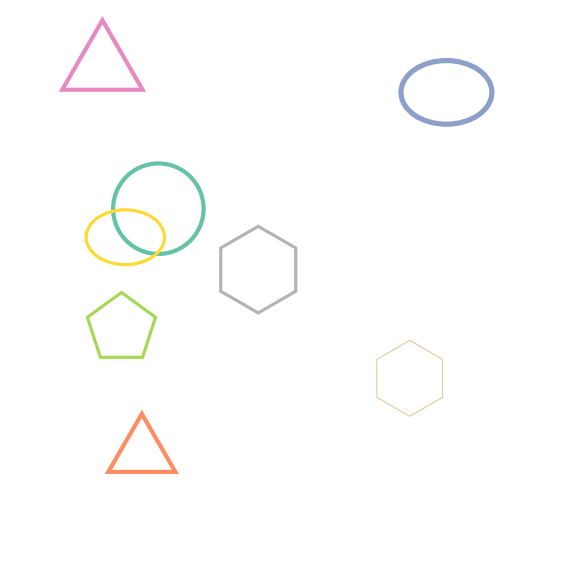[{"shape": "circle", "thickness": 2, "radius": 0.39, "center": [0.274, 0.638]}, {"shape": "triangle", "thickness": 2, "radius": 0.34, "center": [0.246, 0.216]}, {"shape": "oval", "thickness": 2.5, "radius": 0.39, "center": [0.773, 0.839]}, {"shape": "triangle", "thickness": 2, "radius": 0.4, "center": [0.177, 0.884]}, {"shape": "pentagon", "thickness": 1.5, "radius": 0.31, "center": [0.21, 0.431]}, {"shape": "oval", "thickness": 1.5, "radius": 0.34, "center": [0.217, 0.588]}, {"shape": "hexagon", "thickness": 0.5, "radius": 0.33, "center": [0.709, 0.344]}, {"shape": "hexagon", "thickness": 1.5, "radius": 0.37, "center": [0.447, 0.532]}]